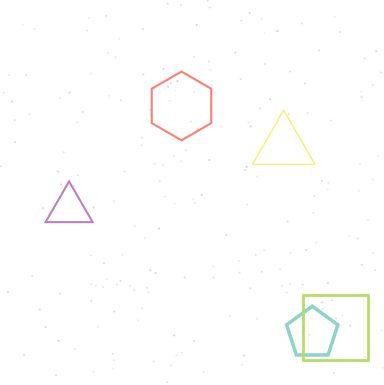[{"shape": "pentagon", "thickness": 2.5, "radius": 0.35, "center": [0.811, 0.135]}, {"shape": "hexagon", "thickness": 1.5, "radius": 0.45, "center": [0.471, 0.725]}, {"shape": "square", "thickness": 2, "radius": 0.43, "center": [0.871, 0.149]}, {"shape": "triangle", "thickness": 1.5, "radius": 0.35, "center": [0.179, 0.458]}, {"shape": "triangle", "thickness": 1, "radius": 0.47, "center": [0.737, 0.62]}]